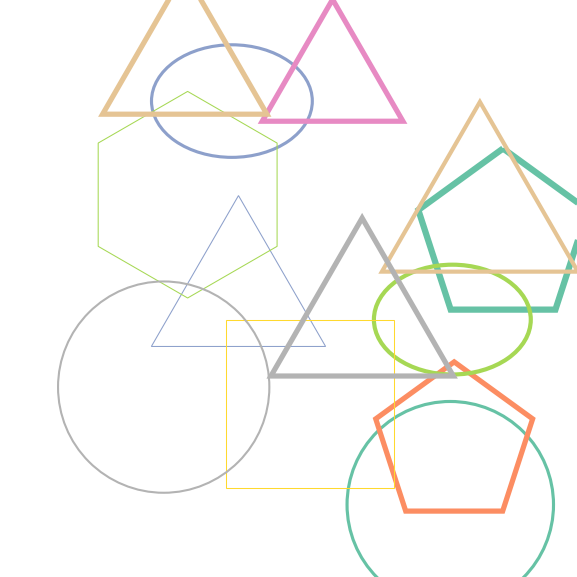[{"shape": "pentagon", "thickness": 3, "radius": 0.77, "center": [0.871, 0.588]}, {"shape": "circle", "thickness": 1.5, "radius": 0.89, "center": [0.78, 0.125]}, {"shape": "pentagon", "thickness": 2.5, "radius": 0.71, "center": [0.786, 0.23]}, {"shape": "oval", "thickness": 1.5, "radius": 0.7, "center": [0.402, 0.824]}, {"shape": "triangle", "thickness": 0.5, "radius": 0.87, "center": [0.413, 0.486]}, {"shape": "triangle", "thickness": 2.5, "radius": 0.7, "center": [0.576, 0.86]}, {"shape": "oval", "thickness": 2, "radius": 0.68, "center": [0.783, 0.446]}, {"shape": "hexagon", "thickness": 0.5, "radius": 0.89, "center": [0.325, 0.662]}, {"shape": "square", "thickness": 0.5, "radius": 0.73, "center": [0.537, 0.299]}, {"shape": "triangle", "thickness": 2.5, "radius": 0.82, "center": [0.32, 0.884]}, {"shape": "triangle", "thickness": 2, "radius": 0.98, "center": [0.831, 0.627]}, {"shape": "circle", "thickness": 1, "radius": 0.91, "center": [0.283, 0.329]}, {"shape": "triangle", "thickness": 2.5, "radius": 0.91, "center": [0.627, 0.439]}]